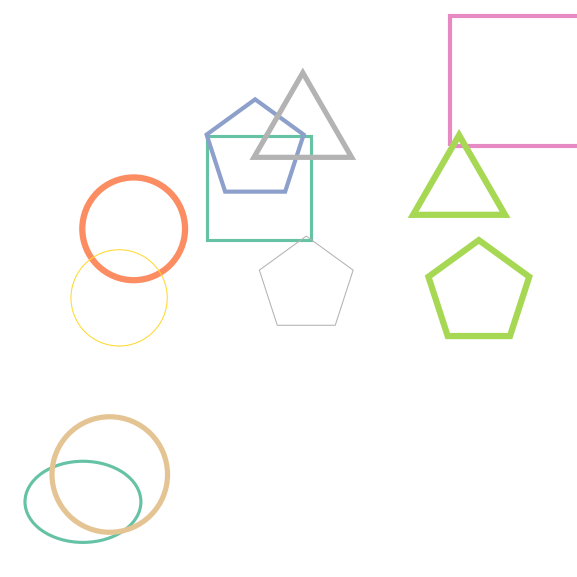[{"shape": "oval", "thickness": 1.5, "radius": 0.5, "center": [0.144, 0.13]}, {"shape": "square", "thickness": 1.5, "radius": 0.45, "center": [0.448, 0.674]}, {"shape": "circle", "thickness": 3, "radius": 0.44, "center": [0.231, 0.603]}, {"shape": "pentagon", "thickness": 2, "radius": 0.44, "center": [0.442, 0.739]}, {"shape": "square", "thickness": 2, "radius": 0.56, "center": [0.892, 0.859]}, {"shape": "triangle", "thickness": 3, "radius": 0.46, "center": [0.795, 0.673]}, {"shape": "pentagon", "thickness": 3, "radius": 0.46, "center": [0.829, 0.492]}, {"shape": "circle", "thickness": 0.5, "radius": 0.42, "center": [0.206, 0.483]}, {"shape": "circle", "thickness": 2.5, "radius": 0.5, "center": [0.19, 0.177]}, {"shape": "pentagon", "thickness": 0.5, "radius": 0.43, "center": [0.53, 0.505]}, {"shape": "triangle", "thickness": 2.5, "radius": 0.49, "center": [0.524, 0.776]}]